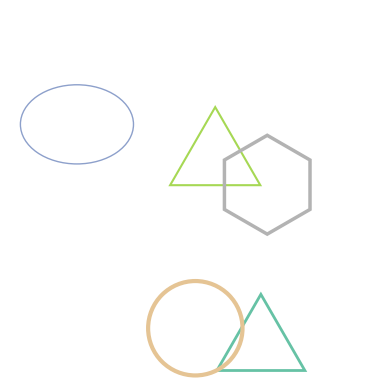[{"shape": "triangle", "thickness": 2, "radius": 0.66, "center": [0.678, 0.104]}, {"shape": "oval", "thickness": 1, "radius": 0.73, "center": [0.2, 0.677]}, {"shape": "triangle", "thickness": 1.5, "radius": 0.68, "center": [0.559, 0.587]}, {"shape": "circle", "thickness": 3, "radius": 0.61, "center": [0.507, 0.147]}, {"shape": "hexagon", "thickness": 2.5, "radius": 0.64, "center": [0.694, 0.52]}]